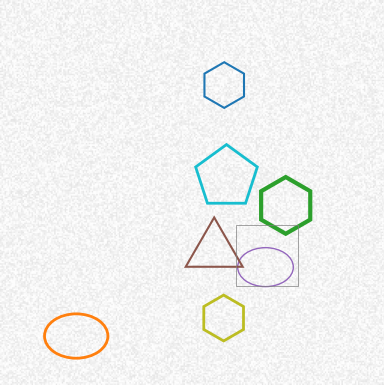[{"shape": "hexagon", "thickness": 1.5, "radius": 0.3, "center": [0.582, 0.779]}, {"shape": "oval", "thickness": 2, "radius": 0.41, "center": [0.198, 0.127]}, {"shape": "hexagon", "thickness": 3, "radius": 0.37, "center": [0.742, 0.466]}, {"shape": "oval", "thickness": 1, "radius": 0.36, "center": [0.69, 0.306]}, {"shape": "triangle", "thickness": 1.5, "radius": 0.43, "center": [0.556, 0.35]}, {"shape": "square", "thickness": 0.5, "radius": 0.4, "center": [0.694, 0.337]}, {"shape": "hexagon", "thickness": 2, "radius": 0.3, "center": [0.581, 0.174]}, {"shape": "pentagon", "thickness": 2, "radius": 0.42, "center": [0.588, 0.54]}]